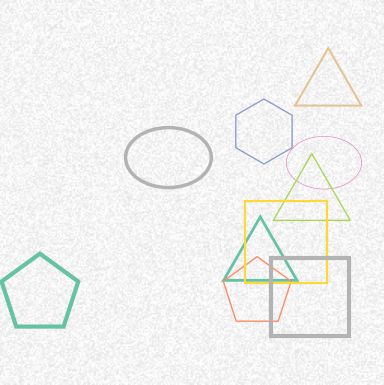[{"shape": "pentagon", "thickness": 3, "radius": 0.52, "center": [0.104, 0.236]}, {"shape": "triangle", "thickness": 2, "radius": 0.55, "center": [0.676, 0.327]}, {"shape": "pentagon", "thickness": 1, "radius": 0.46, "center": [0.668, 0.241]}, {"shape": "hexagon", "thickness": 1, "radius": 0.42, "center": [0.686, 0.659]}, {"shape": "oval", "thickness": 0.5, "radius": 0.49, "center": [0.841, 0.577]}, {"shape": "triangle", "thickness": 1, "radius": 0.58, "center": [0.81, 0.485]}, {"shape": "square", "thickness": 1.5, "radius": 0.53, "center": [0.743, 0.372]}, {"shape": "triangle", "thickness": 1.5, "radius": 0.5, "center": [0.853, 0.775]}, {"shape": "square", "thickness": 3, "radius": 0.51, "center": [0.804, 0.229]}, {"shape": "oval", "thickness": 2.5, "radius": 0.56, "center": [0.438, 0.591]}]